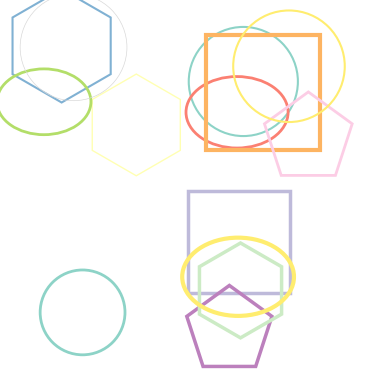[{"shape": "circle", "thickness": 2, "radius": 0.55, "center": [0.214, 0.189]}, {"shape": "circle", "thickness": 1.5, "radius": 0.71, "center": [0.632, 0.788]}, {"shape": "hexagon", "thickness": 1, "radius": 0.66, "center": [0.354, 0.676]}, {"shape": "square", "thickness": 2.5, "radius": 0.66, "center": [0.621, 0.371]}, {"shape": "oval", "thickness": 2, "radius": 0.66, "center": [0.616, 0.708]}, {"shape": "hexagon", "thickness": 1.5, "radius": 0.74, "center": [0.16, 0.881]}, {"shape": "square", "thickness": 3, "radius": 0.74, "center": [0.683, 0.76]}, {"shape": "oval", "thickness": 2, "radius": 0.61, "center": [0.114, 0.736]}, {"shape": "pentagon", "thickness": 2, "radius": 0.6, "center": [0.801, 0.641]}, {"shape": "circle", "thickness": 0.5, "radius": 0.69, "center": [0.191, 0.877]}, {"shape": "pentagon", "thickness": 2.5, "radius": 0.58, "center": [0.596, 0.142]}, {"shape": "hexagon", "thickness": 2.5, "radius": 0.62, "center": [0.625, 0.246]}, {"shape": "circle", "thickness": 1.5, "radius": 0.72, "center": [0.751, 0.828]}, {"shape": "oval", "thickness": 3, "radius": 0.73, "center": [0.618, 0.281]}]